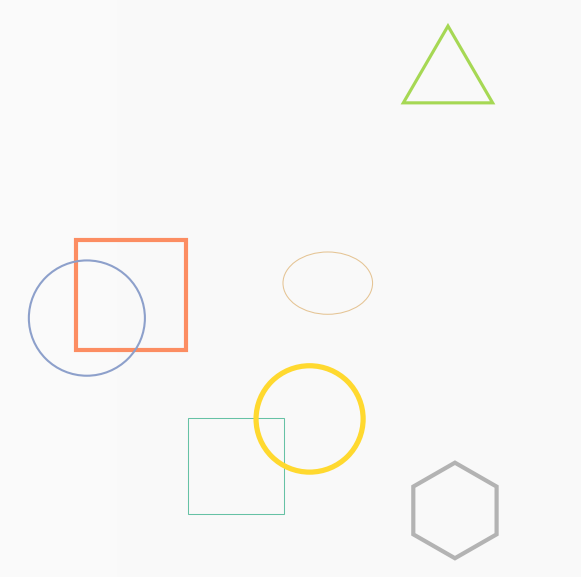[{"shape": "square", "thickness": 0.5, "radius": 0.41, "center": [0.406, 0.192]}, {"shape": "square", "thickness": 2, "radius": 0.47, "center": [0.226, 0.488]}, {"shape": "circle", "thickness": 1, "radius": 0.5, "center": [0.149, 0.448]}, {"shape": "triangle", "thickness": 1.5, "radius": 0.44, "center": [0.771, 0.865]}, {"shape": "circle", "thickness": 2.5, "radius": 0.46, "center": [0.533, 0.274]}, {"shape": "oval", "thickness": 0.5, "radius": 0.39, "center": [0.564, 0.509]}, {"shape": "hexagon", "thickness": 2, "radius": 0.41, "center": [0.783, 0.115]}]